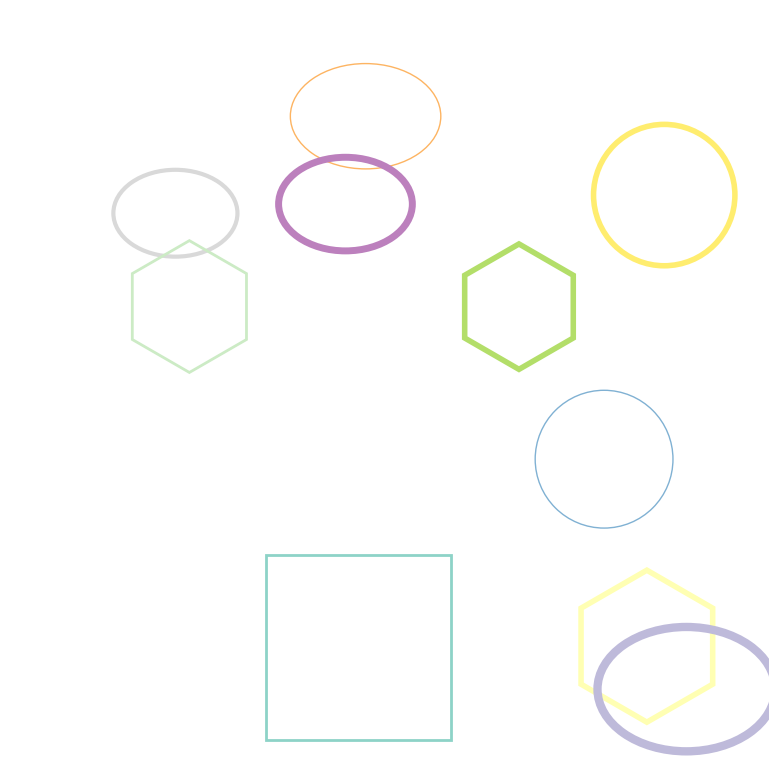[{"shape": "square", "thickness": 1, "radius": 0.6, "center": [0.465, 0.159]}, {"shape": "hexagon", "thickness": 2, "radius": 0.49, "center": [0.84, 0.161]}, {"shape": "oval", "thickness": 3, "radius": 0.58, "center": [0.891, 0.105]}, {"shape": "circle", "thickness": 0.5, "radius": 0.45, "center": [0.785, 0.404]}, {"shape": "oval", "thickness": 0.5, "radius": 0.49, "center": [0.475, 0.849]}, {"shape": "hexagon", "thickness": 2, "radius": 0.41, "center": [0.674, 0.602]}, {"shape": "oval", "thickness": 1.5, "radius": 0.4, "center": [0.228, 0.723]}, {"shape": "oval", "thickness": 2.5, "radius": 0.43, "center": [0.449, 0.735]}, {"shape": "hexagon", "thickness": 1, "radius": 0.43, "center": [0.246, 0.602]}, {"shape": "circle", "thickness": 2, "radius": 0.46, "center": [0.863, 0.747]}]